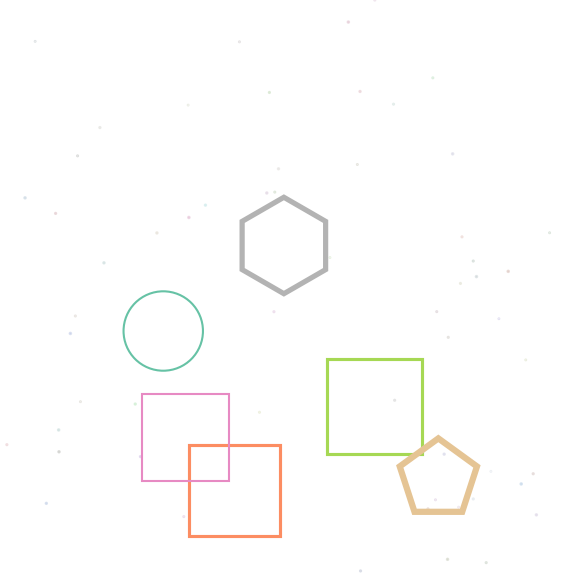[{"shape": "circle", "thickness": 1, "radius": 0.34, "center": [0.283, 0.426]}, {"shape": "square", "thickness": 1.5, "radius": 0.39, "center": [0.406, 0.15]}, {"shape": "square", "thickness": 1, "radius": 0.38, "center": [0.321, 0.242]}, {"shape": "square", "thickness": 1.5, "radius": 0.41, "center": [0.649, 0.295]}, {"shape": "pentagon", "thickness": 3, "radius": 0.35, "center": [0.759, 0.17]}, {"shape": "hexagon", "thickness": 2.5, "radius": 0.42, "center": [0.492, 0.574]}]